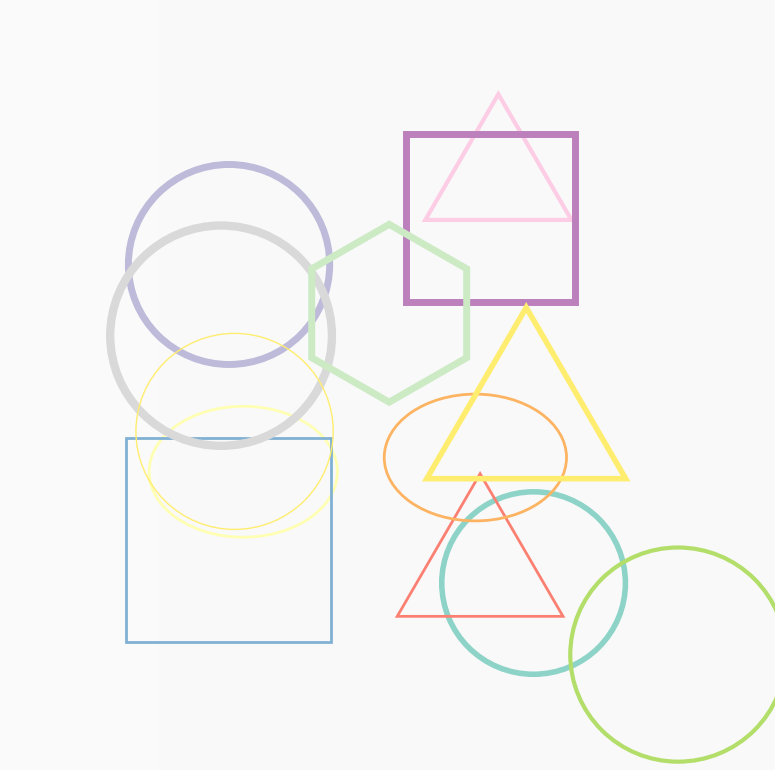[{"shape": "circle", "thickness": 2, "radius": 0.59, "center": [0.689, 0.243]}, {"shape": "oval", "thickness": 1, "radius": 0.61, "center": [0.314, 0.387]}, {"shape": "circle", "thickness": 2.5, "radius": 0.65, "center": [0.296, 0.657]}, {"shape": "triangle", "thickness": 1, "radius": 0.62, "center": [0.62, 0.261]}, {"shape": "square", "thickness": 1, "radius": 0.66, "center": [0.295, 0.299]}, {"shape": "oval", "thickness": 1, "radius": 0.59, "center": [0.613, 0.406]}, {"shape": "circle", "thickness": 1.5, "radius": 0.7, "center": [0.875, 0.15]}, {"shape": "triangle", "thickness": 1.5, "radius": 0.54, "center": [0.643, 0.769]}, {"shape": "circle", "thickness": 3, "radius": 0.72, "center": [0.285, 0.564]}, {"shape": "square", "thickness": 2.5, "radius": 0.54, "center": [0.633, 0.717]}, {"shape": "hexagon", "thickness": 2.5, "radius": 0.58, "center": [0.502, 0.593]}, {"shape": "triangle", "thickness": 2, "radius": 0.74, "center": [0.679, 0.452]}, {"shape": "circle", "thickness": 0.5, "radius": 0.64, "center": [0.303, 0.44]}]